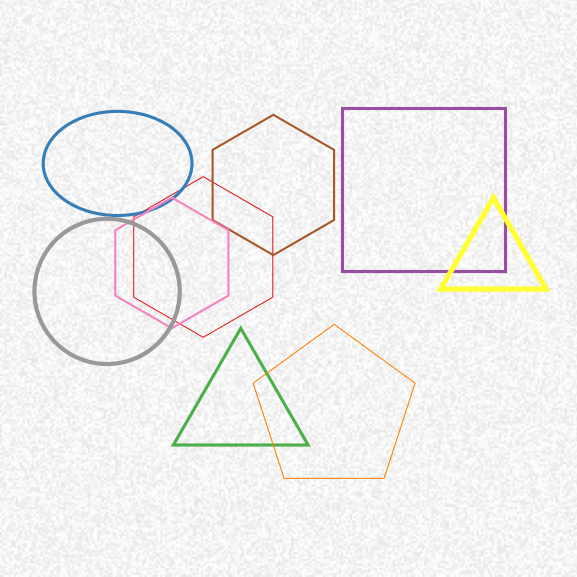[{"shape": "hexagon", "thickness": 0.5, "radius": 0.7, "center": [0.352, 0.554]}, {"shape": "oval", "thickness": 1.5, "radius": 0.64, "center": [0.204, 0.716]}, {"shape": "triangle", "thickness": 1.5, "radius": 0.67, "center": [0.417, 0.296]}, {"shape": "square", "thickness": 1.5, "radius": 0.7, "center": [0.734, 0.672]}, {"shape": "pentagon", "thickness": 0.5, "radius": 0.74, "center": [0.579, 0.29]}, {"shape": "triangle", "thickness": 2.5, "radius": 0.53, "center": [0.854, 0.551]}, {"shape": "hexagon", "thickness": 1, "radius": 0.61, "center": [0.473, 0.679]}, {"shape": "hexagon", "thickness": 1, "radius": 0.57, "center": [0.298, 0.544]}, {"shape": "circle", "thickness": 2, "radius": 0.63, "center": [0.185, 0.495]}]